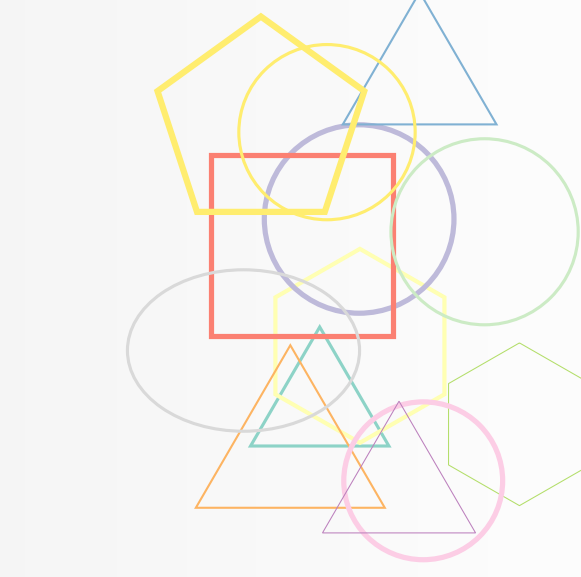[{"shape": "triangle", "thickness": 1.5, "radius": 0.69, "center": [0.55, 0.296]}, {"shape": "hexagon", "thickness": 2, "radius": 0.84, "center": [0.619, 0.4]}, {"shape": "circle", "thickness": 2.5, "radius": 0.82, "center": [0.618, 0.62]}, {"shape": "square", "thickness": 2.5, "radius": 0.78, "center": [0.519, 0.574]}, {"shape": "triangle", "thickness": 1, "radius": 0.76, "center": [0.722, 0.86]}, {"shape": "triangle", "thickness": 1, "radius": 0.94, "center": [0.499, 0.214]}, {"shape": "hexagon", "thickness": 0.5, "radius": 0.7, "center": [0.894, 0.264]}, {"shape": "circle", "thickness": 2.5, "radius": 0.68, "center": [0.728, 0.167]}, {"shape": "oval", "thickness": 1.5, "radius": 1.0, "center": [0.419, 0.392]}, {"shape": "triangle", "thickness": 0.5, "radius": 0.76, "center": [0.686, 0.152]}, {"shape": "circle", "thickness": 1.5, "radius": 0.81, "center": [0.834, 0.598]}, {"shape": "circle", "thickness": 1.5, "radius": 0.76, "center": [0.563, 0.77]}, {"shape": "pentagon", "thickness": 3, "radius": 0.93, "center": [0.449, 0.784]}]